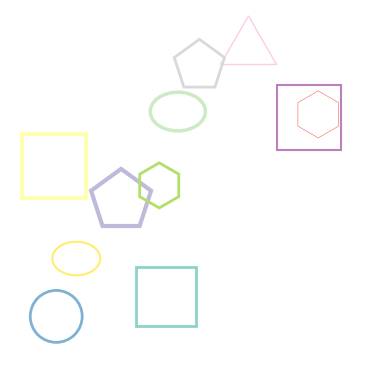[{"shape": "square", "thickness": 2, "radius": 0.39, "center": [0.431, 0.23]}, {"shape": "square", "thickness": 3, "radius": 0.41, "center": [0.14, 0.57]}, {"shape": "pentagon", "thickness": 3, "radius": 0.41, "center": [0.314, 0.479]}, {"shape": "hexagon", "thickness": 0.5, "radius": 0.31, "center": [0.827, 0.703]}, {"shape": "circle", "thickness": 2, "radius": 0.34, "center": [0.146, 0.178]}, {"shape": "hexagon", "thickness": 2, "radius": 0.29, "center": [0.414, 0.518]}, {"shape": "triangle", "thickness": 1, "radius": 0.42, "center": [0.645, 0.875]}, {"shape": "pentagon", "thickness": 2, "radius": 0.34, "center": [0.518, 0.829]}, {"shape": "square", "thickness": 1.5, "radius": 0.42, "center": [0.803, 0.695]}, {"shape": "oval", "thickness": 2.5, "radius": 0.36, "center": [0.462, 0.71]}, {"shape": "oval", "thickness": 1.5, "radius": 0.31, "center": [0.198, 0.328]}]